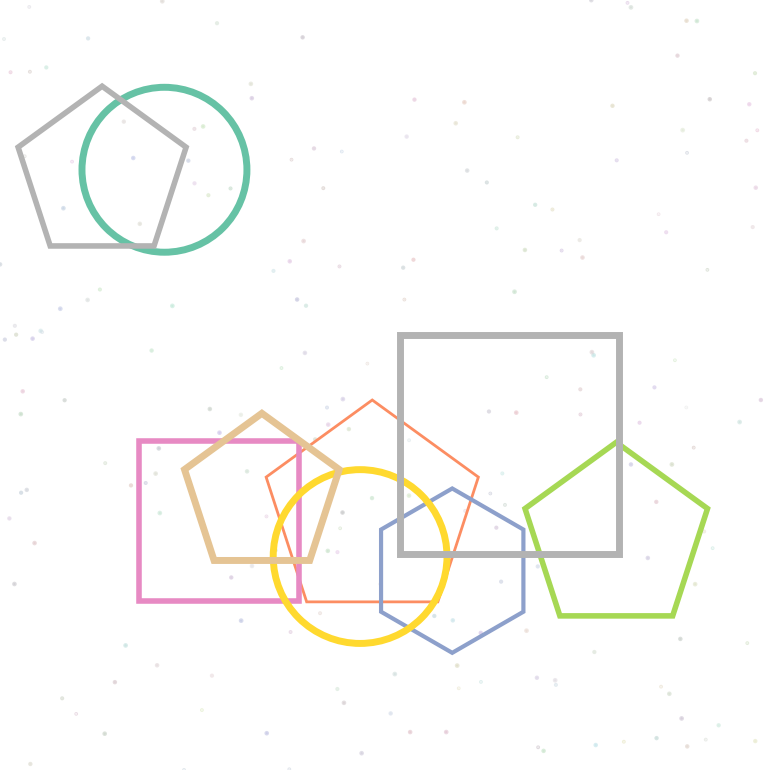[{"shape": "circle", "thickness": 2.5, "radius": 0.54, "center": [0.214, 0.78]}, {"shape": "pentagon", "thickness": 1, "radius": 0.72, "center": [0.483, 0.336]}, {"shape": "hexagon", "thickness": 1.5, "radius": 0.53, "center": [0.587, 0.259]}, {"shape": "square", "thickness": 2, "radius": 0.52, "center": [0.285, 0.324]}, {"shape": "pentagon", "thickness": 2, "radius": 0.62, "center": [0.8, 0.301]}, {"shape": "circle", "thickness": 2.5, "radius": 0.56, "center": [0.468, 0.277]}, {"shape": "pentagon", "thickness": 2.5, "radius": 0.53, "center": [0.34, 0.358]}, {"shape": "square", "thickness": 2.5, "radius": 0.71, "center": [0.662, 0.423]}, {"shape": "pentagon", "thickness": 2, "radius": 0.57, "center": [0.133, 0.773]}]